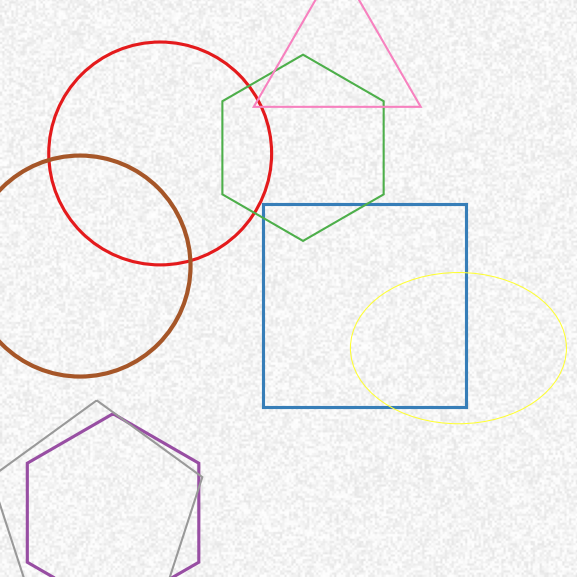[{"shape": "circle", "thickness": 1.5, "radius": 0.96, "center": [0.277, 0.733]}, {"shape": "square", "thickness": 1.5, "radius": 0.88, "center": [0.631, 0.47]}, {"shape": "hexagon", "thickness": 1, "radius": 0.81, "center": [0.525, 0.743]}, {"shape": "hexagon", "thickness": 1.5, "radius": 0.86, "center": [0.196, 0.111]}, {"shape": "oval", "thickness": 0.5, "radius": 0.94, "center": [0.794, 0.396]}, {"shape": "circle", "thickness": 2, "radius": 0.96, "center": [0.139, 0.538]}, {"shape": "triangle", "thickness": 1, "radius": 0.83, "center": [0.584, 0.898]}, {"shape": "pentagon", "thickness": 1, "radius": 0.96, "center": [0.167, 0.114]}]